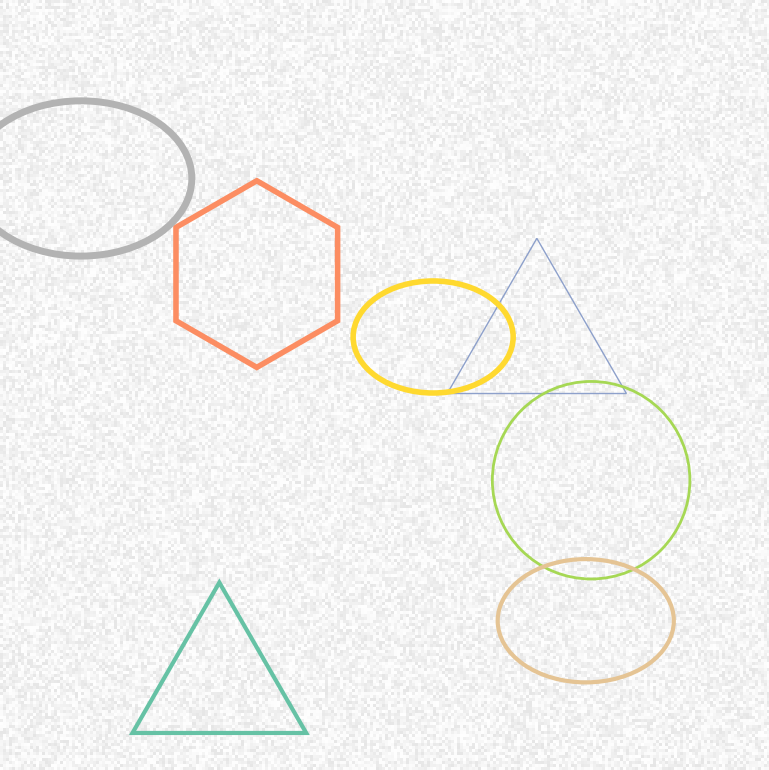[{"shape": "triangle", "thickness": 1.5, "radius": 0.65, "center": [0.285, 0.113]}, {"shape": "hexagon", "thickness": 2, "radius": 0.61, "center": [0.333, 0.644]}, {"shape": "triangle", "thickness": 0.5, "radius": 0.67, "center": [0.697, 0.556]}, {"shape": "circle", "thickness": 1, "radius": 0.64, "center": [0.768, 0.376]}, {"shape": "oval", "thickness": 2, "radius": 0.52, "center": [0.563, 0.562]}, {"shape": "oval", "thickness": 1.5, "radius": 0.57, "center": [0.761, 0.194]}, {"shape": "oval", "thickness": 2.5, "radius": 0.72, "center": [0.105, 0.768]}]